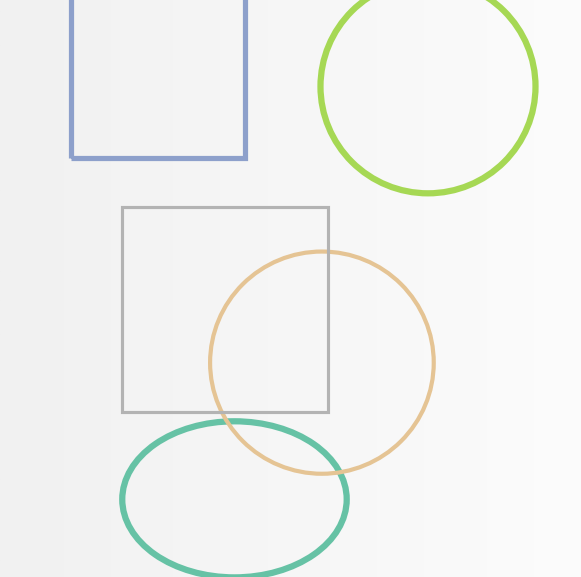[{"shape": "oval", "thickness": 3, "radius": 0.97, "center": [0.403, 0.134]}, {"shape": "square", "thickness": 2.5, "radius": 0.75, "center": [0.272, 0.874]}, {"shape": "circle", "thickness": 3, "radius": 0.92, "center": [0.736, 0.849]}, {"shape": "circle", "thickness": 2, "radius": 0.96, "center": [0.554, 0.371]}, {"shape": "square", "thickness": 1.5, "radius": 0.89, "center": [0.387, 0.463]}]